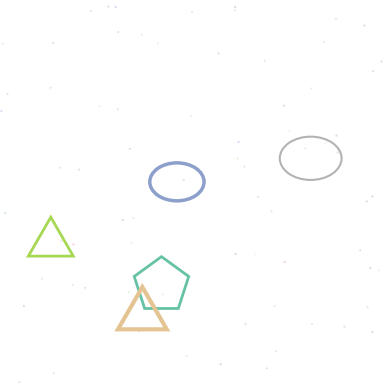[{"shape": "pentagon", "thickness": 2, "radius": 0.37, "center": [0.419, 0.259]}, {"shape": "oval", "thickness": 2.5, "radius": 0.35, "center": [0.46, 0.528]}, {"shape": "triangle", "thickness": 2, "radius": 0.34, "center": [0.132, 0.368]}, {"shape": "triangle", "thickness": 3, "radius": 0.37, "center": [0.37, 0.181]}, {"shape": "oval", "thickness": 1.5, "radius": 0.4, "center": [0.807, 0.589]}]